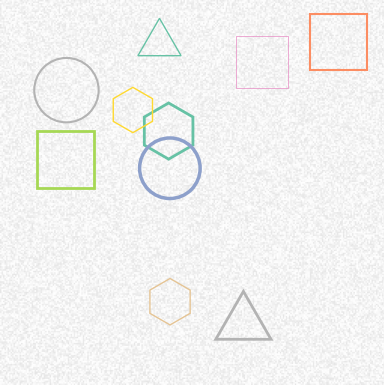[{"shape": "triangle", "thickness": 1, "radius": 0.32, "center": [0.414, 0.888]}, {"shape": "hexagon", "thickness": 2, "radius": 0.36, "center": [0.438, 0.66]}, {"shape": "square", "thickness": 1.5, "radius": 0.37, "center": [0.879, 0.891]}, {"shape": "circle", "thickness": 2.5, "radius": 0.39, "center": [0.441, 0.563]}, {"shape": "square", "thickness": 0.5, "radius": 0.34, "center": [0.681, 0.839]}, {"shape": "square", "thickness": 2, "radius": 0.37, "center": [0.17, 0.586]}, {"shape": "hexagon", "thickness": 1, "radius": 0.29, "center": [0.345, 0.714]}, {"shape": "hexagon", "thickness": 1, "radius": 0.3, "center": [0.442, 0.216]}, {"shape": "circle", "thickness": 1.5, "radius": 0.42, "center": [0.173, 0.766]}, {"shape": "triangle", "thickness": 2, "radius": 0.41, "center": [0.632, 0.16]}]